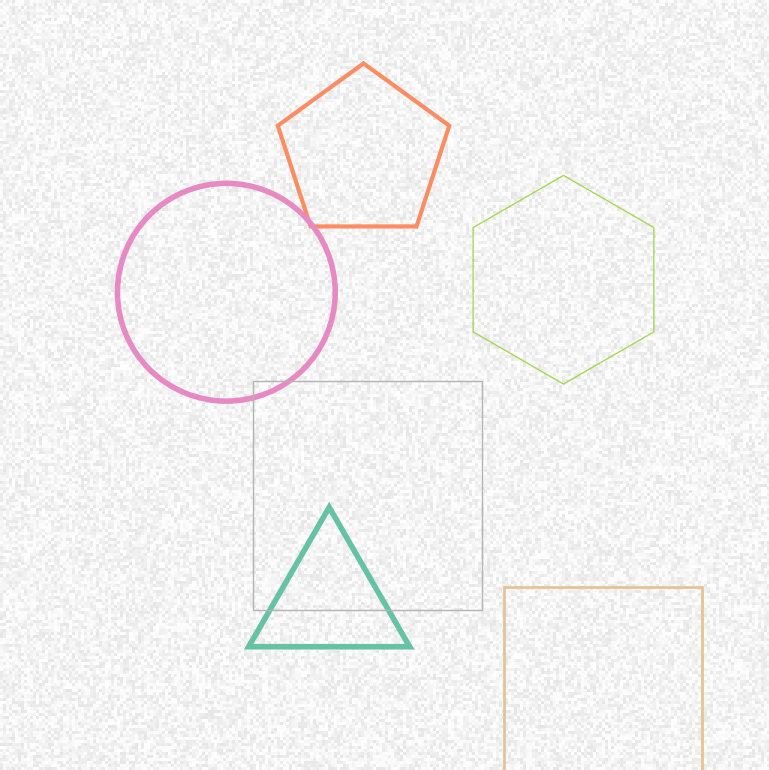[{"shape": "triangle", "thickness": 2, "radius": 0.6, "center": [0.428, 0.22]}, {"shape": "pentagon", "thickness": 1.5, "radius": 0.59, "center": [0.472, 0.801]}, {"shape": "circle", "thickness": 2, "radius": 0.71, "center": [0.294, 0.62]}, {"shape": "hexagon", "thickness": 0.5, "radius": 0.68, "center": [0.732, 0.637]}, {"shape": "square", "thickness": 1, "radius": 0.64, "center": [0.783, 0.109]}, {"shape": "square", "thickness": 0.5, "radius": 0.74, "center": [0.478, 0.356]}]